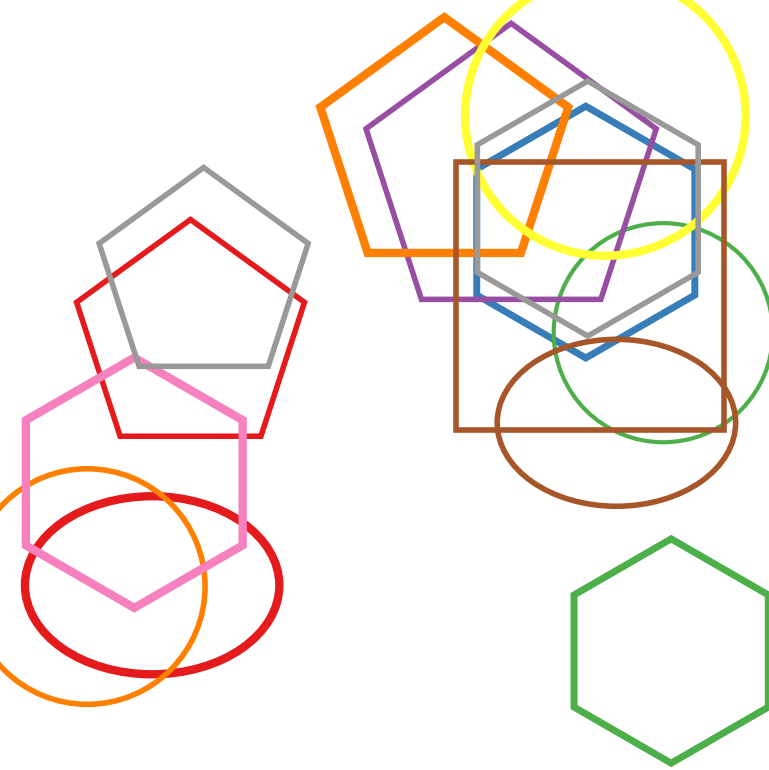[{"shape": "oval", "thickness": 3, "radius": 0.83, "center": [0.198, 0.24]}, {"shape": "pentagon", "thickness": 2, "radius": 0.78, "center": [0.247, 0.559]}, {"shape": "hexagon", "thickness": 2.5, "radius": 0.82, "center": [0.761, 0.699]}, {"shape": "circle", "thickness": 1.5, "radius": 0.71, "center": [0.861, 0.568]}, {"shape": "hexagon", "thickness": 2.5, "radius": 0.73, "center": [0.872, 0.155]}, {"shape": "pentagon", "thickness": 2, "radius": 0.99, "center": [0.664, 0.772]}, {"shape": "circle", "thickness": 2, "radius": 0.76, "center": [0.113, 0.238]}, {"shape": "pentagon", "thickness": 3, "radius": 0.85, "center": [0.577, 0.808]}, {"shape": "circle", "thickness": 3, "radius": 0.91, "center": [0.786, 0.85]}, {"shape": "oval", "thickness": 2, "radius": 0.77, "center": [0.801, 0.451]}, {"shape": "square", "thickness": 2, "radius": 0.87, "center": [0.766, 0.616]}, {"shape": "hexagon", "thickness": 3, "radius": 0.81, "center": [0.174, 0.373]}, {"shape": "hexagon", "thickness": 2, "radius": 0.83, "center": [0.763, 0.729]}, {"shape": "pentagon", "thickness": 2, "radius": 0.71, "center": [0.264, 0.64]}]